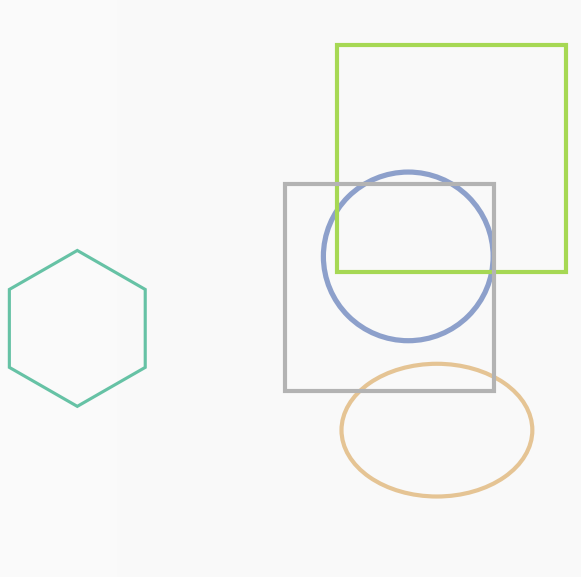[{"shape": "hexagon", "thickness": 1.5, "radius": 0.67, "center": [0.133, 0.43]}, {"shape": "circle", "thickness": 2.5, "radius": 0.73, "center": [0.702, 0.555]}, {"shape": "square", "thickness": 2, "radius": 0.99, "center": [0.777, 0.725]}, {"shape": "oval", "thickness": 2, "radius": 0.82, "center": [0.752, 0.254]}, {"shape": "square", "thickness": 2, "radius": 0.9, "center": [0.67, 0.502]}]